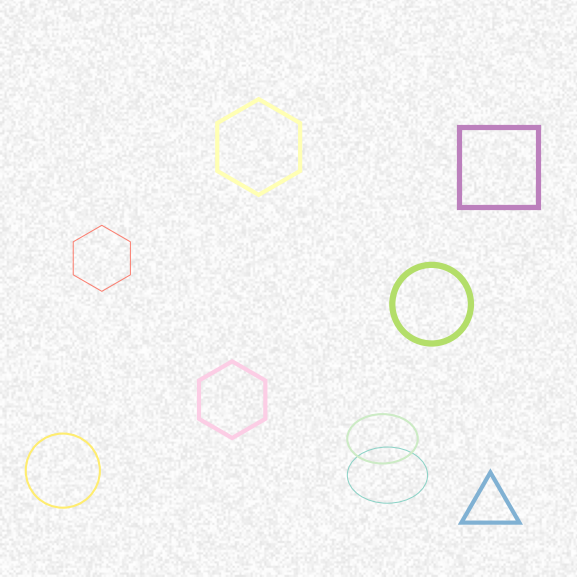[{"shape": "oval", "thickness": 0.5, "radius": 0.35, "center": [0.671, 0.176]}, {"shape": "hexagon", "thickness": 2, "radius": 0.41, "center": [0.448, 0.745]}, {"shape": "hexagon", "thickness": 0.5, "radius": 0.29, "center": [0.176, 0.552]}, {"shape": "triangle", "thickness": 2, "radius": 0.29, "center": [0.849, 0.123]}, {"shape": "circle", "thickness": 3, "radius": 0.34, "center": [0.747, 0.472]}, {"shape": "hexagon", "thickness": 2, "radius": 0.33, "center": [0.402, 0.307]}, {"shape": "square", "thickness": 2.5, "radius": 0.34, "center": [0.863, 0.71]}, {"shape": "oval", "thickness": 1, "radius": 0.31, "center": [0.662, 0.239]}, {"shape": "circle", "thickness": 1, "radius": 0.32, "center": [0.109, 0.184]}]